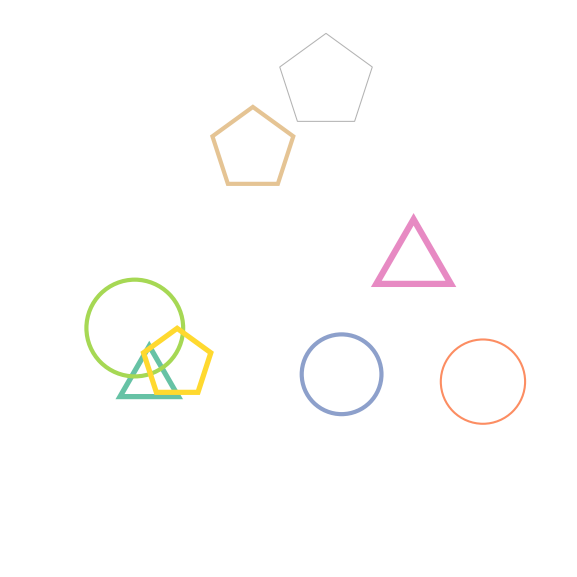[{"shape": "triangle", "thickness": 2.5, "radius": 0.29, "center": [0.258, 0.342]}, {"shape": "circle", "thickness": 1, "radius": 0.36, "center": [0.836, 0.338]}, {"shape": "circle", "thickness": 2, "radius": 0.35, "center": [0.592, 0.351]}, {"shape": "triangle", "thickness": 3, "radius": 0.37, "center": [0.716, 0.545]}, {"shape": "circle", "thickness": 2, "radius": 0.42, "center": [0.233, 0.431]}, {"shape": "pentagon", "thickness": 2.5, "radius": 0.31, "center": [0.307, 0.369]}, {"shape": "pentagon", "thickness": 2, "radius": 0.37, "center": [0.438, 0.74]}, {"shape": "pentagon", "thickness": 0.5, "radius": 0.42, "center": [0.565, 0.857]}]